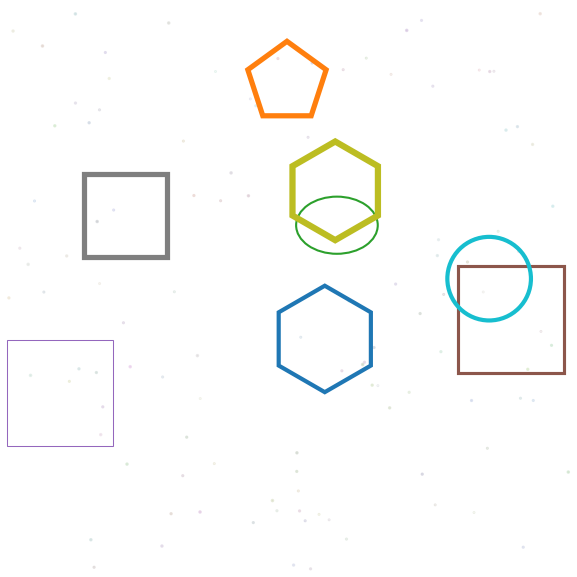[{"shape": "hexagon", "thickness": 2, "radius": 0.46, "center": [0.562, 0.412]}, {"shape": "pentagon", "thickness": 2.5, "radius": 0.36, "center": [0.497, 0.856]}, {"shape": "oval", "thickness": 1, "radius": 0.35, "center": [0.583, 0.609]}, {"shape": "square", "thickness": 0.5, "radius": 0.46, "center": [0.104, 0.319]}, {"shape": "square", "thickness": 1.5, "radius": 0.46, "center": [0.885, 0.446]}, {"shape": "square", "thickness": 2.5, "radius": 0.36, "center": [0.217, 0.626]}, {"shape": "hexagon", "thickness": 3, "radius": 0.43, "center": [0.58, 0.669]}, {"shape": "circle", "thickness": 2, "radius": 0.36, "center": [0.847, 0.517]}]